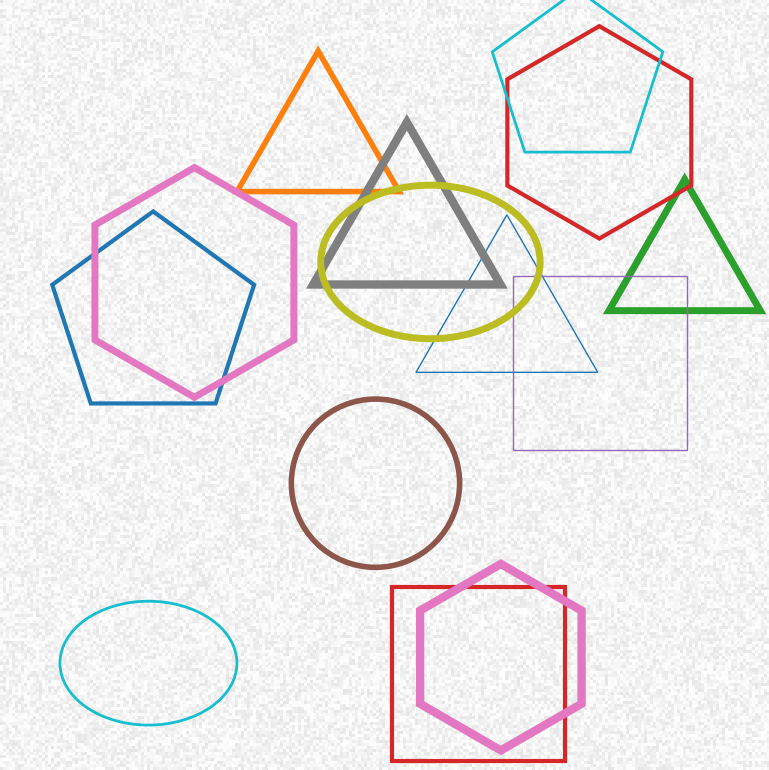[{"shape": "pentagon", "thickness": 1.5, "radius": 0.69, "center": [0.199, 0.588]}, {"shape": "triangle", "thickness": 0.5, "radius": 0.68, "center": [0.658, 0.585]}, {"shape": "triangle", "thickness": 2, "radius": 0.61, "center": [0.413, 0.812]}, {"shape": "triangle", "thickness": 2.5, "radius": 0.57, "center": [0.889, 0.653]}, {"shape": "square", "thickness": 1.5, "radius": 0.56, "center": [0.621, 0.125]}, {"shape": "hexagon", "thickness": 1.5, "radius": 0.69, "center": [0.778, 0.828]}, {"shape": "square", "thickness": 0.5, "radius": 0.56, "center": [0.779, 0.529]}, {"shape": "circle", "thickness": 2, "radius": 0.55, "center": [0.488, 0.372]}, {"shape": "hexagon", "thickness": 3, "radius": 0.61, "center": [0.65, 0.147]}, {"shape": "hexagon", "thickness": 2.5, "radius": 0.75, "center": [0.252, 0.633]}, {"shape": "triangle", "thickness": 3, "radius": 0.7, "center": [0.528, 0.701]}, {"shape": "oval", "thickness": 2.5, "radius": 0.71, "center": [0.559, 0.66]}, {"shape": "pentagon", "thickness": 1, "radius": 0.58, "center": [0.75, 0.897]}, {"shape": "oval", "thickness": 1, "radius": 0.57, "center": [0.193, 0.139]}]